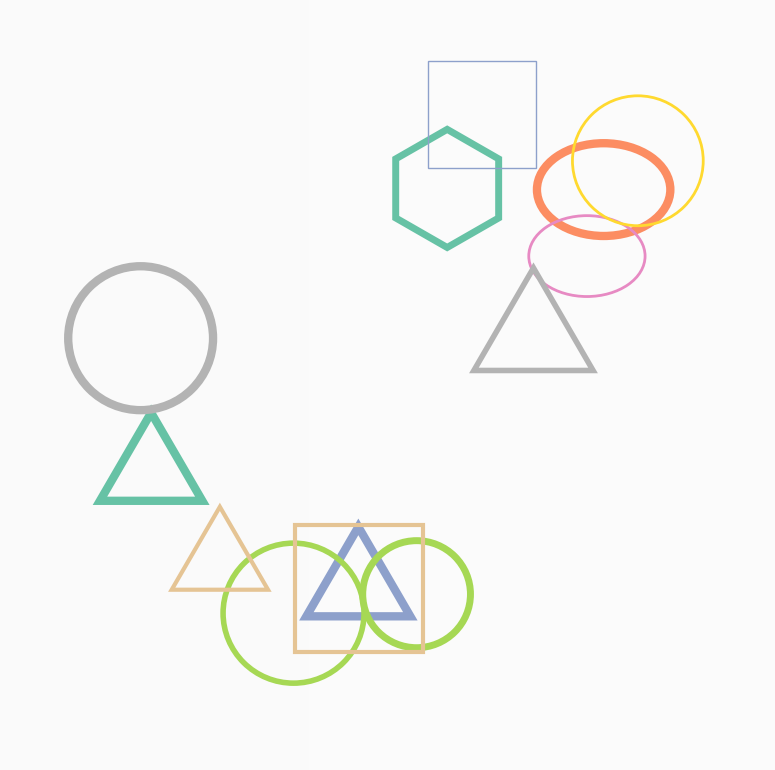[{"shape": "hexagon", "thickness": 2.5, "radius": 0.38, "center": [0.577, 0.755]}, {"shape": "triangle", "thickness": 3, "radius": 0.38, "center": [0.195, 0.388]}, {"shape": "oval", "thickness": 3, "radius": 0.43, "center": [0.779, 0.754]}, {"shape": "square", "thickness": 0.5, "radius": 0.35, "center": [0.622, 0.851]}, {"shape": "triangle", "thickness": 3, "radius": 0.39, "center": [0.462, 0.238]}, {"shape": "oval", "thickness": 1, "radius": 0.38, "center": [0.757, 0.667]}, {"shape": "circle", "thickness": 2, "radius": 0.45, "center": [0.379, 0.204]}, {"shape": "circle", "thickness": 2.5, "radius": 0.35, "center": [0.538, 0.228]}, {"shape": "circle", "thickness": 1, "radius": 0.42, "center": [0.823, 0.791]}, {"shape": "triangle", "thickness": 1.5, "radius": 0.36, "center": [0.284, 0.27]}, {"shape": "square", "thickness": 1.5, "radius": 0.41, "center": [0.463, 0.236]}, {"shape": "circle", "thickness": 3, "radius": 0.47, "center": [0.181, 0.561]}, {"shape": "triangle", "thickness": 2, "radius": 0.44, "center": [0.688, 0.563]}]